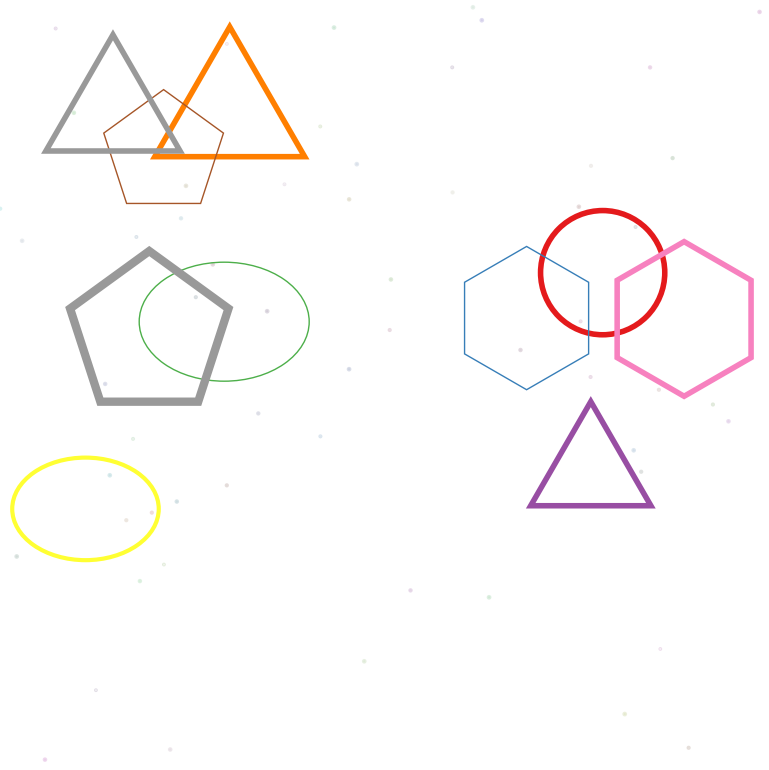[{"shape": "circle", "thickness": 2, "radius": 0.4, "center": [0.783, 0.646]}, {"shape": "hexagon", "thickness": 0.5, "radius": 0.47, "center": [0.684, 0.587]}, {"shape": "oval", "thickness": 0.5, "radius": 0.55, "center": [0.291, 0.582]}, {"shape": "triangle", "thickness": 2, "radius": 0.45, "center": [0.767, 0.388]}, {"shape": "triangle", "thickness": 2, "radius": 0.56, "center": [0.298, 0.853]}, {"shape": "oval", "thickness": 1.5, "radius": 0.48, "center": [0.111, 0.339]}, {"shape": "pentagon", "thickness": 0.5, "radius": 0.41, "center": [0.212, 0.802]}, {"shape": "hexagon", "thickness": 2, "radius": 0.5, "center": [0.888, 0.586]}, {"shape": "triangle", "thickness": 2, "radius": 0.5, "center": [0.147, 0.854]}, {"shape": "pentagon", "thickness": 3, "radius": 0.54, "center": [0.194, 0.566]}]